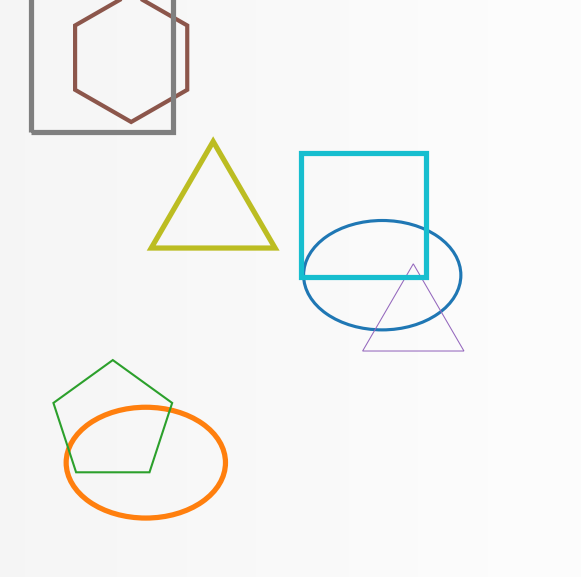[{"shape": "oval", "thickness": 1.5, "radius": 0.68, "center": [0.658, 0.523]}, {"shape": "oval", "thickness": 2.5, "radius": 0.69, "center": [0.251, 0.198]}, {"shape": "pentagon", "thickness": 1, "radius": 0.54, "center": [0.194, 0.268]}, {"shape": "triangle", "thickness": 0.5, "radius": 0.5, "center": [0.711, 0.442]}, {"shape": "hexagon", "thickness": 2, "radius": 0.56, "center": [0.226, 0.899]}, {"shape": "square", "thickness": 2.5, "radius": 0.61, "center": [0.176, 0.893]}, {"shape": "triangle", "thickness": 2.5, "radius": 0.62, "center": [0.367, 0.631]}, {"shape": "square", "thickness": 2.5, "radius": 0.54, "center": [0.625, 0.627]}]